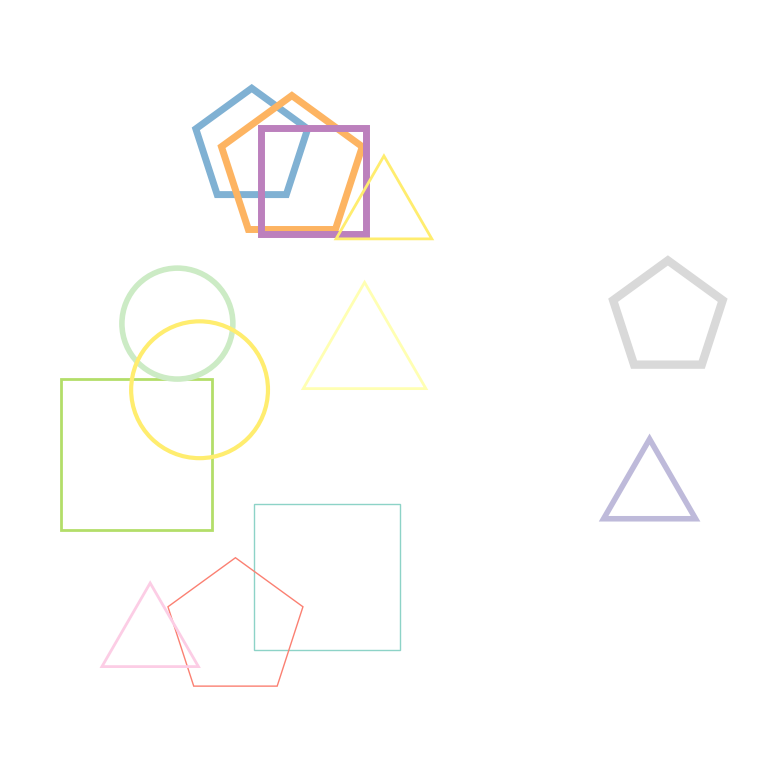[{"shape": "square", "thickness": 0.5, "radius": 0.47, "center": [0.425, 0.251]}, {"shape": "triangle", "thickness": 1, "radius": 0.46, "center": [0.473, 0.541]}, {"shape": "triangle", "thickness": 2, "radius": 0.34, "center": [0.844, 0.361]}, {"shape": "pentagon", "thickness": 0.5, "radius": 0.46, "center": [0.306, 0.183]}, {"shape": "pentagon", "thickness": 2.5, "radius": 0.38, "center": [0.327, 0.809]}, {"shape": "pentagon", "thickness": 2.5, "radius": 0.48, "center": [0.379, 0.78]}, {"shape": "square", "thickness": 1, "radius": 0.49, "center": [0.177, 0.409]}, {"shape": "triangle", "thickness": 1, "radius": 0.36, "center": [0.195, 0.17]}, {"shape": "pentagon", "thickness": 3, "radius": 0.37, "center": [0.867, 0.587]}, {"shape": "square", "thickness": 2.5, "radius": 0.34, "center": [0.407, 0.765]}, {"shape": "circle", "thickness": 2, "radius": 0.36, "center": [0.23, 0.58]}, {"shape": "circle", "thickness": 1.5, "radius": 0.44, "center": [0.259, 0.494]}, {"shape": "triangle", "thickness": 1, "radius": 0.36, "center": [0.499, 0.726]}]